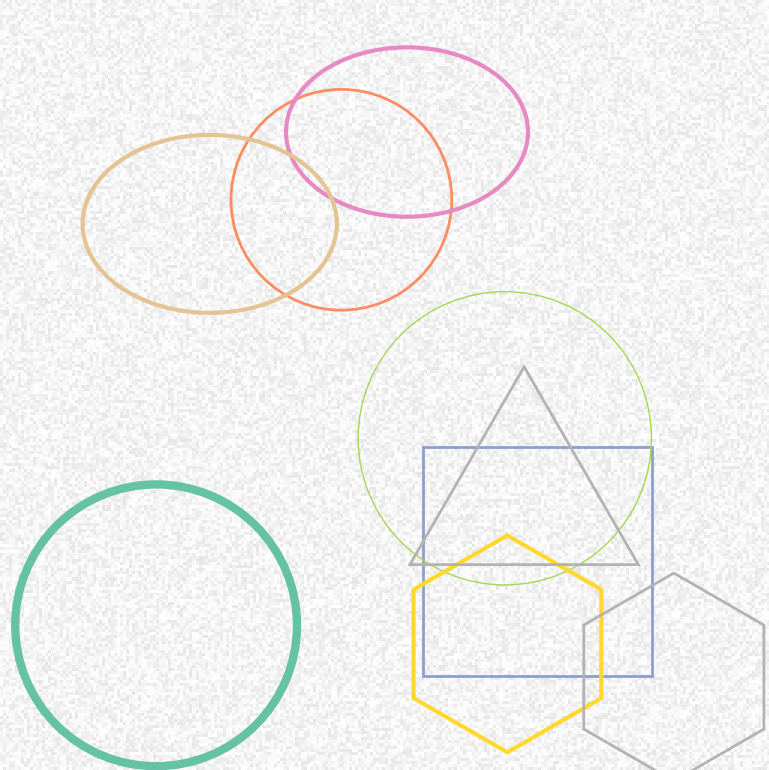[{"shape": "circle", "thickness": 3, "radius": 0.91, "center": [0.203, 0.188]}, {"shape": "circle", "thickness": 1, "radius": 0.72, "center": [0.443, 0.741]}, {"shape": "square", "thickness": 1, "radius": 0.74, "center": [0.698, 0.271]}, {"shape": "oval", "thickness": 1.5, "radius": 0.79, "center": [0.529, 0.829]}, {"shape": "circle", "thickness": 0.5, "radius": 0.95, "center": [0.656, 0.431]}, {"shape": "hexagon", "thickness": 1.5, "radius": 0.7, "center": [0.659, 0.164]}, {"shape": "oval", "thickness": 1.5, "radius": 0.83, "center": [0.272, 0.709]}, {"shape": "triangle", "thickness": 1, "radius": 0.86, "center": [0.681, 0.352]}, {"shape": "hexagon", "thickness": 1, "radius": 0.68, "center": [0.875, 0.121]}]